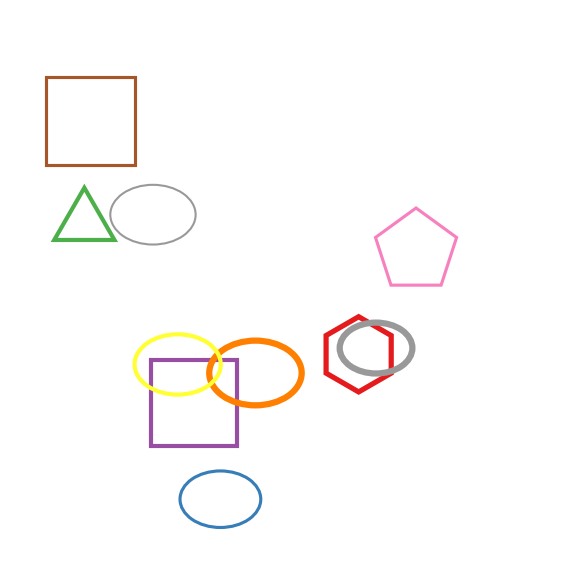[{"shape": "hexagon", "thickness": 2.5, "radius": 0.33, "center": [0.621, 0.386]}, {"shape": "oval", "thickness": 1.5, "radius": 0.35, "center": [0.382, 0.135]}, {"shape": "triangle", "thickness": 2, "radius": 0.3, "center": [0.146, 0.614]}, {"shape": "square", "thickness": 2, "radius": 0.37, "center": [0.336, 0.301]}, {"shape": "oval", "thickness": 3, "radius": 0.4, "center": [0.442, 0.353]}, {"shape": "oval", "thickness": 2, "radius": 0.37, "center": [0.308, 0.368]}, {"shape": "square", "thickness": 1.5, "radius": 0.38, "center": [0.157, 0.789]}, {"shape": "pentagon", "thickness": 1.5, "radius": 0.37, "center": [0.72, 0.565]}, {"shape": "oval", "thickness": 3, "radius": 0.31, "center": [0.651, 0.396]}, {"shape": "oval", "thickness": 1, "radius": 0.37, "center": [0.265, 0.627]}]